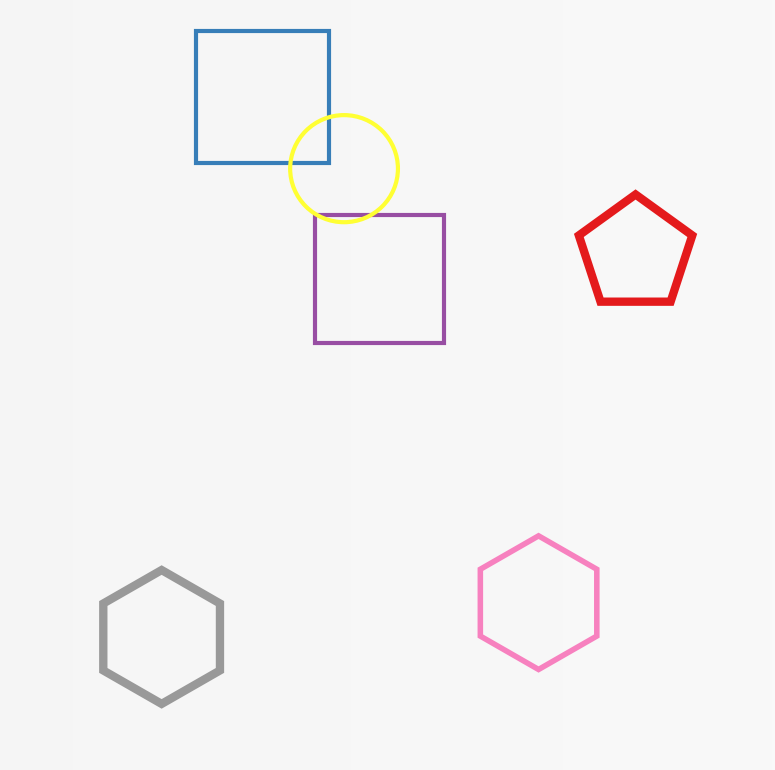[{"shape": "pentagon", "thickness": 3, "radius": 0.38, "center": [0.82, 0.67]}, {"shape": "square", "thickness": 1.5, "radius": 0.43, "center": [0.338, 0.874]}, {"shape": "square", "thickness": 1.5, "radius": 0.42, "center": [0.49, 0.637]}, {"shape": "circle", "thickness": 1.5, "radius": 0.35, "center": [0.444, 0.781]}, {"shape": "hexagon", "thickness": 2, "radius": 0.43, "center": [0.695, 0.217]}, {"shape": "hexagon", "thickness": 3, "radius": 0.43, "center": [0.209, 0.173]}]